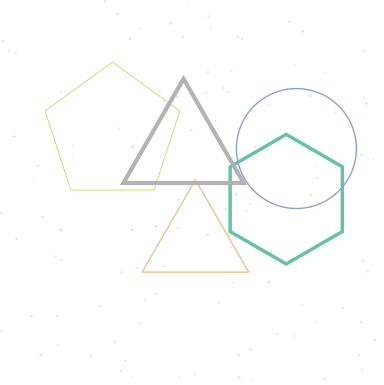[{"shape": "hexagon", "thickness": 2.5, "radius": 0.84, "center": [0.743, 0.483]}, {"shape": "circle", "thickness": 1, "radius": 0.78, "center": [0.77, 0.614]}, {"shape": "pentagon", "thickness": 0.5, "radius": 0.92, "center": [0.292, 0.655]}, {"shape": "triangle", "thickness": 1, "radius": 0.8, "center": [0.508, 0.373]}, {"shape": "triangle", "thickness": 3, "radius": 0.9, "center": [0.477, 0.615]}]